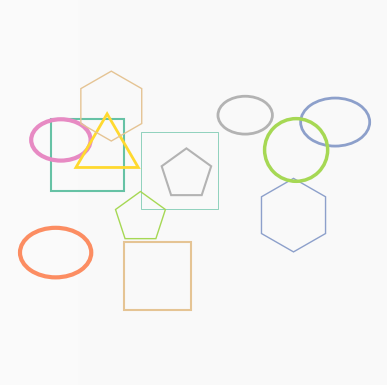[{"shape": "square", "thickness": 0.5, "radius": 0.5, "center": [0.463, 0.558]}, {"shape": "square", "thickness": 1.5, "radius": 0.47, "center": [0.226, 0.597]}, {"shape": "oval", "thickness": 3, "radius": 0.46, "center": [0.144, 0.344]}, {"shape": "oval", "thickness": 2, "radius": 0.45, "center": [0.865, 0.683]}, {"shape": "hexagon", "thickness": 1, "radius": 0.48, "center": [0.757, 0.441]}, {"shape": "oval", "thickness": 3, "radius": 0.38, "center": [0.157, 0.637]}, {"shape": "circle", "thickness": 2.5, "radius": 0.41, "center": [0.764, 0.61]}, {"shape": "pentagon", "thickness": 1, "radius": 0.34, "center": [0.362, 0.435]}, {"shape": "triangle", "thickness": 2, "radius": 0.46, "center": [0.276, 0.611]}, {"shape": "hexagon", "thickness": 1, "radius": 0.45, "center": [0.287, 0.724]}, {"shape": "square", "thickness": 1.5, "radius": 0.44, "center": [0.407, 0.283]}, {"shape": "oval", "thickness": 2, "radius": 0.35, "center": [0.633, 0.701]}, {"shape": "pentagon", "thickness": 1.5, "radius": 0.34, "center": [0.481, 0.547]}]